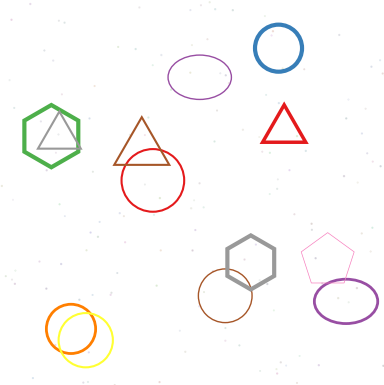[{"shape": "triangle", "thickness": 2.5, "radius": 0.32, "center": [0.738, 0.663]}, {"shape": "circle", "thickness": 1.5, "radius": 0.41, "center": [0.397, 0.531]}, {"shape": "circle", "thickness": 3, "radius": 0.31, "center": [0.723, 0.875]}, {"shape": "hexagon", "thickness": 3, "radius": 0.4, "center": [0.133, 0.646]}, {"shape": "oval", "thickness": 2, "radius": 0.41, "center": [0.899, 0.217]}, {"shape": "oval", "thickness": 1, "radius": 0.41, "center": [0.519, 0.799]}, {"shape": "circle", "thickness": 2, "radius": 0.32, "center": [0.184, 0.146]}, {"shape": "circle", "thickness": 1.5, "radius": 0.35, "center": [0.223, 0.116]}, {"shape": "circle", "thickness": 1, "radius": 0.35, "center": [0.585, 0.232]}, {"shape": "triangle", "thickness": 1.5, "radius": 0.41, "center": [0.368, 0.613]}, {"shape": "pentagon", "thickness": 0.5, "radius": 0.36, "center": [0.851, 0.323]}, {"shape": "triangle", "thickness": 1.5, "radius": 0.32, "center": [0.154, 0.646]}, {"shape": "hexagon", "thickness": 3, "radius": 0.35, "center": [0.651, 0.318]}]